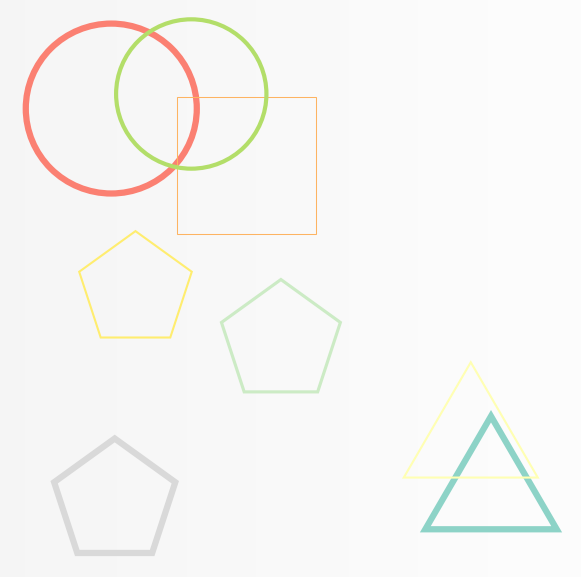[{"shape": "triangle", "thickness": 3, "radius": 0.65, "center": [0.845, 0.148]}, {"shape": "triangle", "thickness": 1, "radius": 0.67, "center": [0.81, 0.239]}, {"shape": "circle", "thickness": 3, "radius": 0.74, "center": [0.191, 0.811]}, {"shape": "square", "thickness": 0.5, "radius": 0.6, "center": [0.424, 0.712]}, {"shape": "circle", "thickness": 2, "radius": 0.65, "center": [0.329, 0.836]}, {"shape": "pentagon", "thickness": 3, "radius": 0.55, "center": [0.197, 0.13]}, {"shape": "pentagon", "thickness": 1.5, "radius": 0.54, "center": [0.483, 0.408]}, {"shape": "pentagon", "thickness": 1, "radius": 0.51, "center": [0.233, 0.497]}]